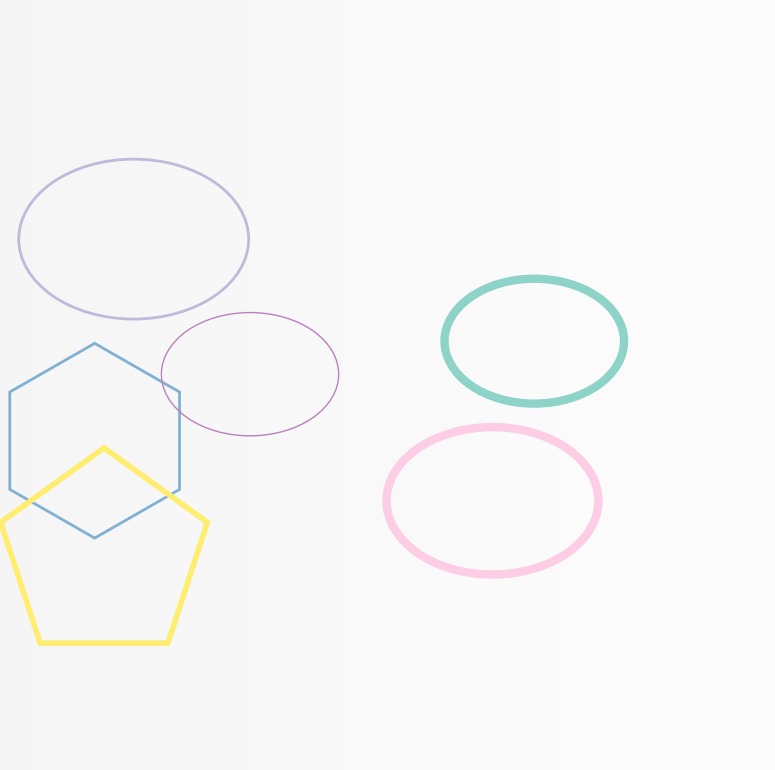[{"shape": "oval", "thickness": 3, "radius": 0.58, "center": [0.689, 0.557]}, {"shape": "oval", "thickness": 1, "radius": 0.74, "center": [0.173, 0.689]}, {"shape": "hexagon", "thickness": 1, "radius": 0.63, "center": [0.122, 0.428]}, {"shape": "oval", "thickness": 3, "radius": 0.68, "center": [0.635, 0.35]}, {"shape": "oval", "thickness": 0.5, "radius": 0.57, "center": [0.323, 0.514]}, {"shape": "pentagon", "thickness": 2, "radius": 0.7, "center": [0.134, 0.278]}]